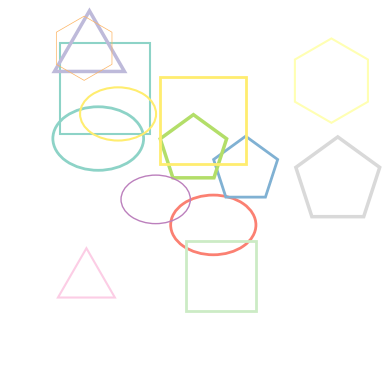[{"shape": "square", "thickness": 1.5, "radius": 0.59, "center": [0.273, 0.771]}, {"shape": "oval", "thickness": 2, "radius": 0.59, "center": [0.255, 0.64]}, {"shape": "hexagon", "thickness": 1.5, "radius": 0.55, "center": [0.861, 0.791]}, {"shape": "triangle", "thickness": 2.5, "radius": 0.52, "center": [0.232, 0.867]}, {"shape": "oval", "thickness": 2, "radius": 0.55, "center": [0.554, 0.416]}, {"shape": "pentagon", "thickness": 2, "radius": 0.44, "center": [0.638, 0.559]}, {"shape": "hexagon", "thickness": 0.5, "radius": 0.42, "center": [0.219, 0.875]}, {"shape": "pentagon", "thickness": 2.5, "radius": 0.45, "center": [0.502, 0.612]}, {"shape": "triangle", "thickness": 1.5, "radius": 0.43, "center": [0.224, 0.27]}, {"shape": "pentagon", "thickness": 2.5, "radius": 0.57, "center": [0.877, 0.53]}, {"shape": "oval", "thickness": 1, "radius": 0.45, "center": [0.404, 0.482]}, {"shape": "square", "thickness": 2, "radius": 0.46, "center": [0.575, 0.283]}, {"shape": "square", "thickness": 2, "radius": 0.56, "center": [0.527, 0.687]}, {"shape": "oval", "thickness": 1.5, "radius": 0.49, "center": [0.307, 0.704]}]